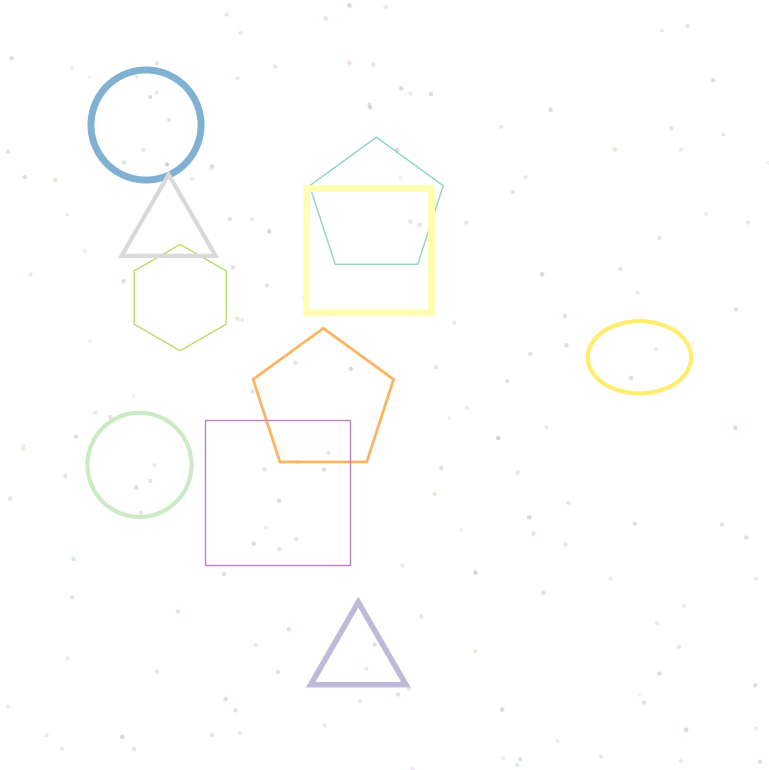[{"shape": "pentagon", "thickness": 0.5, "radius": 0.46, "center": [0.489, 0.731]}, {"shape": "square", "thickness": 2.5, "radius": 0.4, "center": [0.479, 0.675]}, {"shape": "triangle", "thickness": 2, "radius": 0.36, "center": [0.465, 0.147]}, {"shape": "circle", "thickness": 2.5, "radius": 0.36, "center": [0.19, 0.838]}, {"shape": "pentagon", "thickness": 1, "radius": 0.48, "center": [0.42, 0.478]}, {"shape": "hexagon", "thickness": 0.5, "radius": 0.35, "center": [0.234, 0.614]}, {"shape": "triangle", "thickness": 1.5, "radius": 0.35, "center": [0.219, 0.703]}, {"shape": "square", "thickness": 0.5, "radius": 0.47, "center": [0.36, 0.36]}, {"shape": "circle", "thickness": 1.5, "radius": 0.34, "center": [0.181, 0.396]}, {"shape": "oval", "thickness": 1.5, "radius": 0.34, "center": [0.83, 0.536]}]